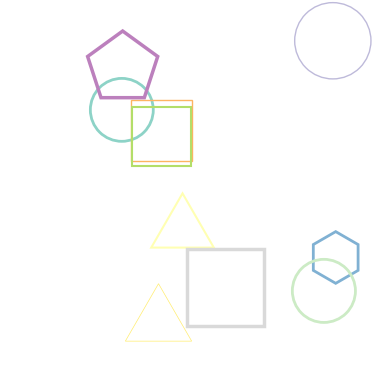[{"shape": "circle", "thickness": 2, "radius": 0.41, "center": [0.316, 0.715]}, {"shape": "triangle", "thickness": 1.5, "radius": 0.47, "center": [0.474, 0.404]}, {"shape": "circle", "thickness": 1, "radius": 0.5, "center": [0.864, 0.894]}, {"shape": "hexagon", "thickness": 2, "radius": 0.34, "center": [0.872, 0.331]}, {"shape": "square", "thickness": 1, "radius": 0.4, "center": [0.419, 0.661]}, {"shape": "square", "thickness": 1.5, "radius": 0.38, "center": [0.419, 0.645]}, {"shape": "square", "thickness": 2.5, "radius": 0.5, "center": [0.585, 0.253]}, {"shape": "pentagon", "thickness": 2.5, "radius": 0.48, "center": [0.319, 0.824]}, {"shape": "circle", "thickness": 2, "radius": 0.41, "center": [0.841, 0.244]}, {"shape": "triangle", "thickness": 0.5, "radius": 0.5, "center": [0.412, 0.164]}]